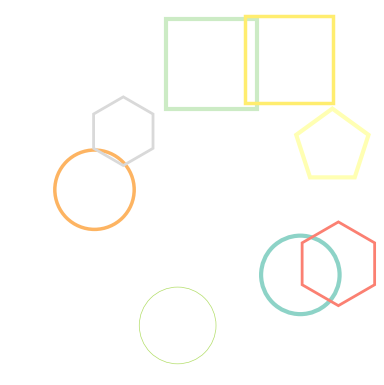[{"shape": "circle", "thickness": 3, "radius": 0.51, "center": [0.78, 0.286]}, {"shape": "pentagon", "thickness": 3, "radius": 0.49, "center": [0.863, 0.619]}, {"shape": "hexagon", "thickness": 2, "radius": 0.54, "center": [0.879, 0.315]}, {"shape": "circle", "thickness": 2.5, "radius": 0.52, "center": [0.245, 0.507]}, {"shape": "circle", "thickness": 0.5, "radius": 0.5, "center": [0.461, 0.155]}, {"shape": "hexagon", "thickness": 2, "radius": 0.45, "center": [0.32, 0.659]}, {"shape": "square", "thickness": 3, "radius": 0.59, "center": [0.549, 0.834]}, {"shape": "square", "thickness": 2.5, "radius": 0.57, "center": [0.75, 0.845]}]